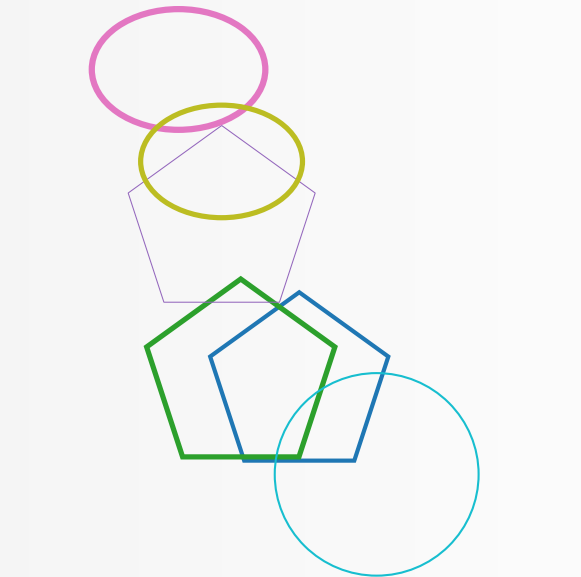[{"shape": "pentagon", "thickness": 2, "radius": 0.81, "center": [0.515, 0.332]}, {"shape": "pentagon", "thickness": 2.5, "radius": 0.85, "center": [0.414, 0.346]}, {"shape": "pentagon", "thickness": 0.5, "radius": 0.85, "center": [0.381, 0.613]}, {"shape": "oval", "thickness": 3, "radius": 0.75, "center": [0.307, 0.879]}, {"shape": "oval", "thickness": 2.5, "radius": 0.7, "center": [0.381, 0.72]}, {"shape": "circle", "thickness": 1, "radius": 0.88, "center": [0.648, 0.178]}]